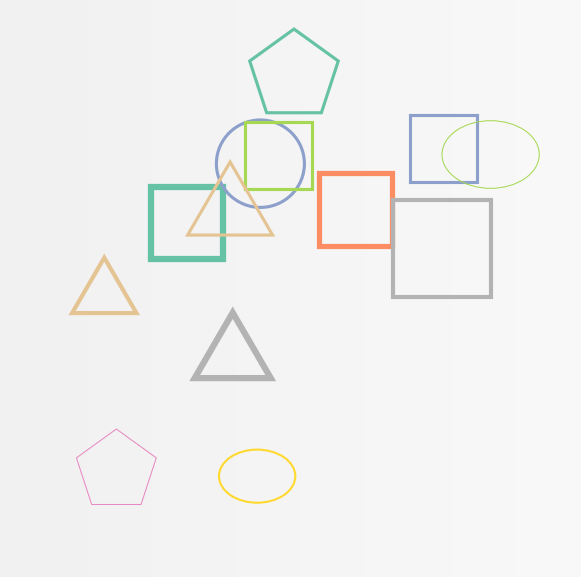[{"shape": "pentagon", "thickness": 1.5, "radius": 0.4, "center": [0.506, 0.869]}, {"shape": "square", "thickness": 3, "radius": 0.31, "center": [0.322, 0.613]}, {"shape": "square", "thickness": 2.5, "radius": 0.31, "center": [0.612, 0.636]}, {"shape": "circle", "thickness": 1.5, "radius": 0.38, "center": [0.448, 0.716]}, {"shape": "square", "thickness": 1.5, "radius": 0.29, "center": [0.764, 0.742]}, {"shape": "pentagon", "thickness": 0.5, "radius": 0.36, "center": [0.2, 0.184]}, {"shape": "oval", "thickness": 0.5, "radius": 0.42, "center": [0.844, 0.732]}, {"shape": "square", "thickness": 1.5, "radius": 0.29, "center": [0.479, 0.73]}, {"shape": "oval", "thickness": 1, "radius": 0.33, "center": [0.442, 0.175]}, {"shape": "triangle", "thickness": 2, "radius": 0.32, "center": [0.179, 0.489]}, {"shape": "triangle", "thickness": 1.5, "radius": 0.42, "center": [0.396, 0.634]}, {"shape": "square", "thickness": 2, "radius": 0.42, "center": [0.76, 0.569]}, {"shape": "triangle", "thickness": 3, "radius": 0.38, "center": [0.4, 0.382]}]